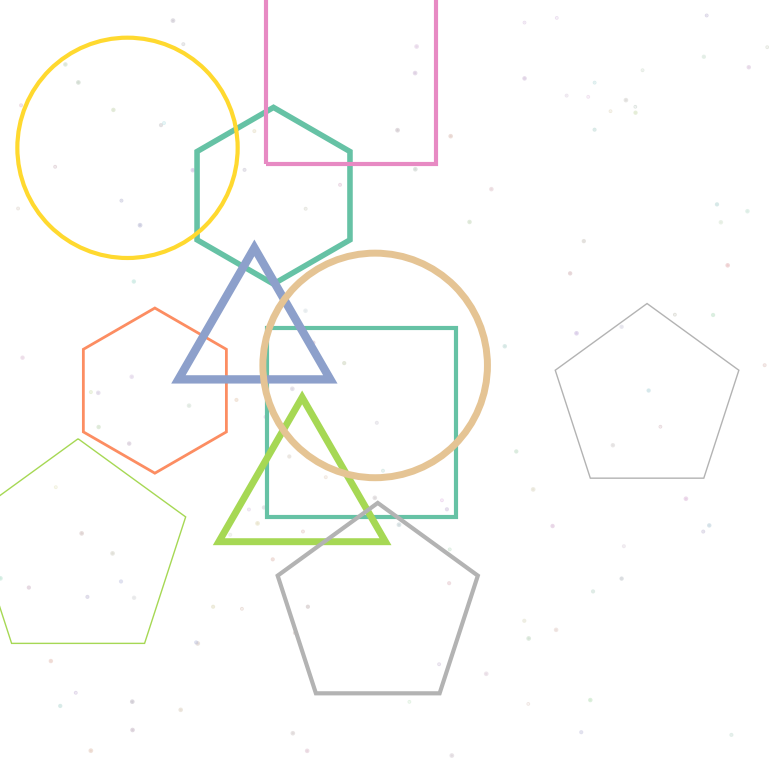[{"shape": "hexagon", "thickness": 2, "radius": 0.57, "center": [0.355, 0.746]}, {"shape": "square", "thickness": 1.5, "radius": 0.61, "center": [0.47, 0.451]}, {"shape": "hexagon", "thickness": 1, "radius": 0.54, "center": [0.201, 0.493]}, {"shape": "triangle", "thickness": 3, "radius": 0.57, "center": [0.33, 0.564]}, {"shape": "square", "thickness": 1.5, "radius": 0.55, "center": [0.456, 0.898]}, {"shape": "pentagon", "thickness": 0.5, "radius": 0.73, "center": [0.101, 0.283]}, {"shape": "triangle", "thickness": 2.5, "radius": 0.62, "center": [0.392, 0.359]}, {"shape": "circle", "thickness": 1.5, "radius": 0.72, "center": [0.166, 0.808]}, {"shape": "circle", "thickness": 2.5, "radius": 0.73, "center": [0.487, 0.525]}, {"shape": "pentagon", "thickness": 0.5, "radius": 0.63, "center": [0.84, 0.48]}, {"shape": "pentagon", "thickness": 1.5, "radius": 0.68, "center": [0.491, 0.21]}]